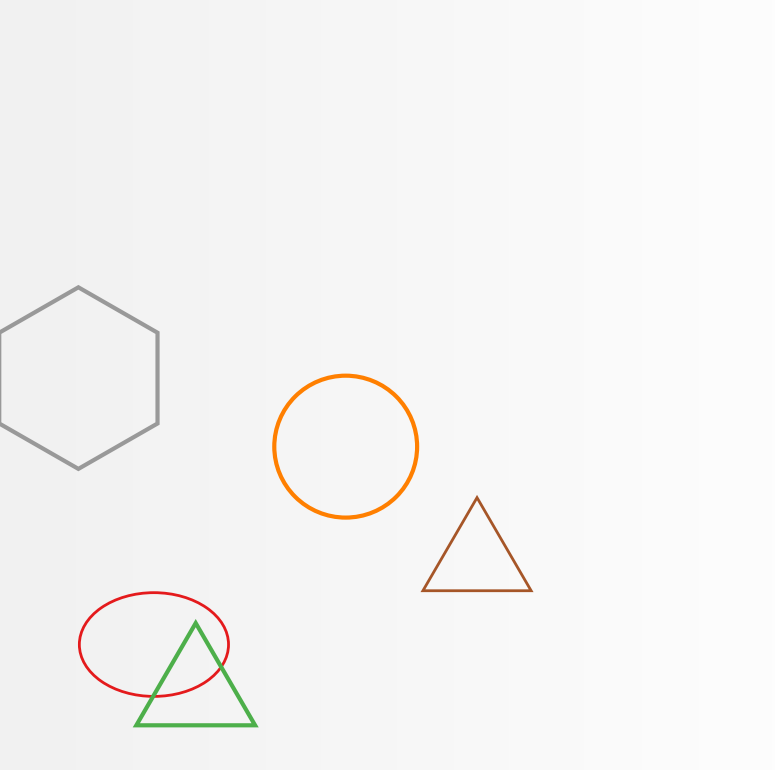[{"shape": "oval", "thickness": 1, "radius": 0.48, "center": [0.199, 0.163]}, {"shape": "triangle", "thickness": 1.5, "radius": 0.44, "center": [0.253, 0.102]}, {"shape": "circle", "thickness": 1.5, "radius": 0.46, "center": [0.446, 0.42]}, {"shape": "triangle", "thickness": 1, "radius": 0.4, "center": [0.616, 0.273]}, {"shape": "hexagon", "thickness": 1.5, "radius": 0.59, "center": [0.101, 0.509]}]